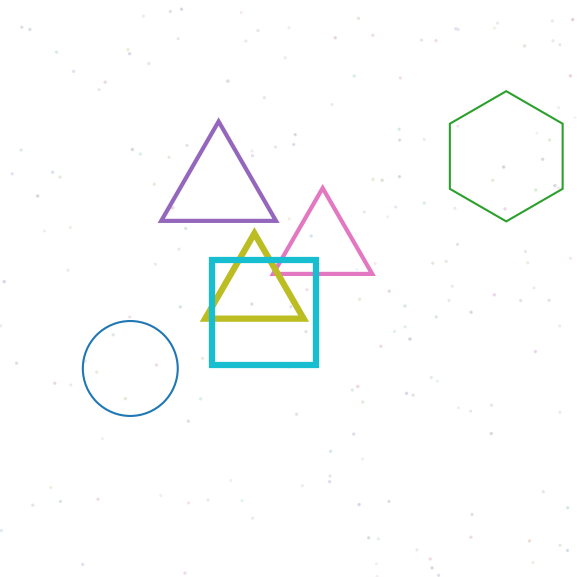[{"shape": "circle", "thickness": 1, "radius": 0.41, "center": [0.226, 0.361]}, {"shape": "hexagon", "thickness": 1, "radius": 0.56, "center": [0.877, 0.729]}, {"shape": "triangle", "thickness": 2, "radius": 0.57, "center": [0.379, 0.674]}, {"shape": "triangle", "thickness": 2, "radius": 0.5, "center": [0.559, 0.574]}, {"shape": "triangle", "thickness": 3, "radius": 0.49, "center": [0.441, 0.497]}, {"shape": "square", "thickness": 3, "radius": 0.45, "center": [0.457, 0.458]}]